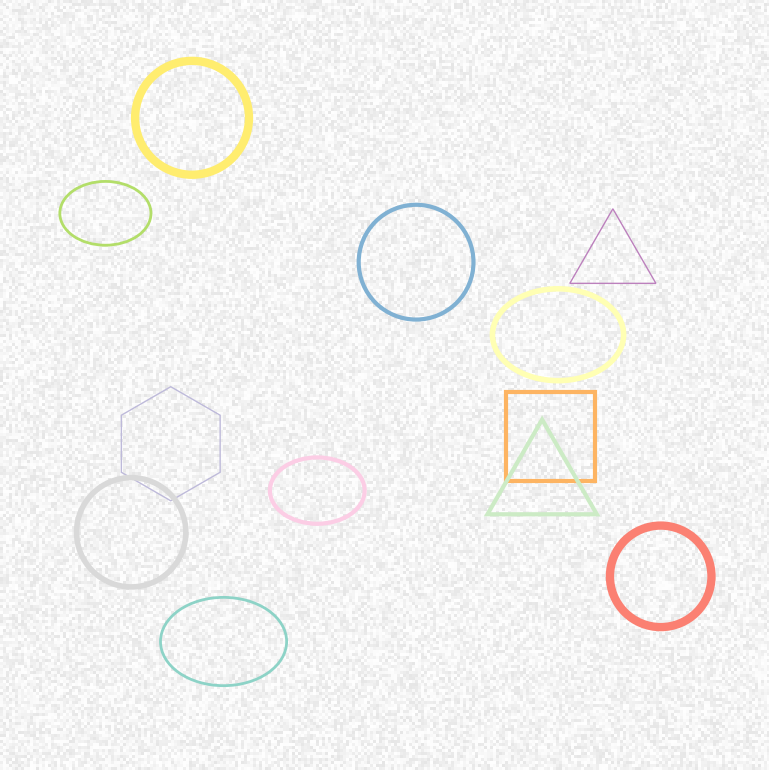[{"shape": "oval", "thickness": 1, "radius": 0.41, "center": [0.29, 0.167]}, {"shape": "oval", "thickness": 2, "radius": 0.43, "center": [0.725, 0.565]}, {"shape": "hexagon", "thickness": 0.5, "radius": 0.37, "center": [0.222, 0.424]}, {"shape": "circle", "thickness": 3, "radius": 0.33, "center": [0.858, 0.252]}, {"shape": "circle", "thickness": 1.5, "radius": 0.37, "center": [0.54, 0.66]}, {"shape": "square", "thickness": 1.5, "radius": 0.29, "center": [0.715, 0.433]}, {"shape": "oval", "thickness": 1, "radius": 0.3, "center": [0.137, 0.723]}, {"shape": "oval", "thickness": 1.5, "radius": 0.31, "center": [0.412, 0.363]}, {"shape": "circle", "thickness": 2, "radius": 0.35, "center": [0.17, 0.309]}, {"shape": "triangle", "thickness": 0.5, "radius": 0.32, "center": [0.796, 0.664]}, {"shape": "triangle", "thickness": 1.5, "radius": 0.41, "center": [0.704, 0.373]}, {"shape": "circle", "thickness": 3, "radius": 0.37, "center": [0.249, 0.847]}]